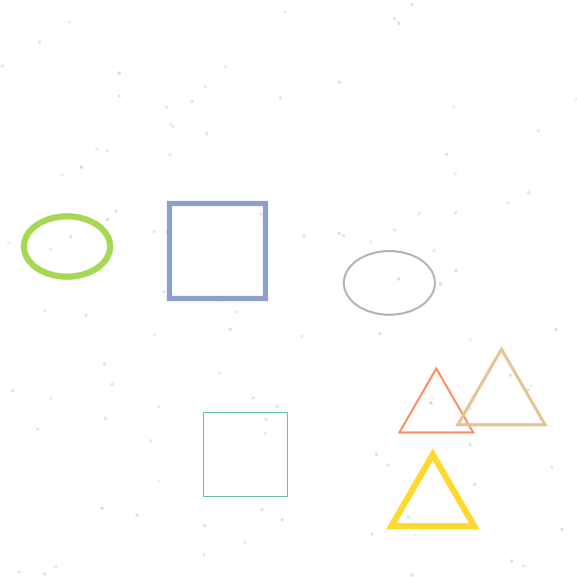[{"shape": "square", "thickness": 0.5, "radius": 0.36, "center": [0.424, 0.213]}, {"shape": "triangle", "thickness": 1, "radius": 0.37, "center": [0.755, 0.287]}, {"shape": "square", "thickness": 2.5, "radius": 0.41, "center": [0.376, 0.565]}, {"shape": "oval", "thickness": 3, "radius": 0.37, "center": [0.116, 0.572]}, {"shape": "triangle", "thickness": 3, "radius": 0.41, "center": [0.749, 0.129]}, {"shape": "triangle", "thickness": 1.5, "radius": 0.44, "center": [0.868, 0.307]}, {"shape": "oval", "thickness": 1, "radius": 0.39, "center": [0.674, 0.509]}]